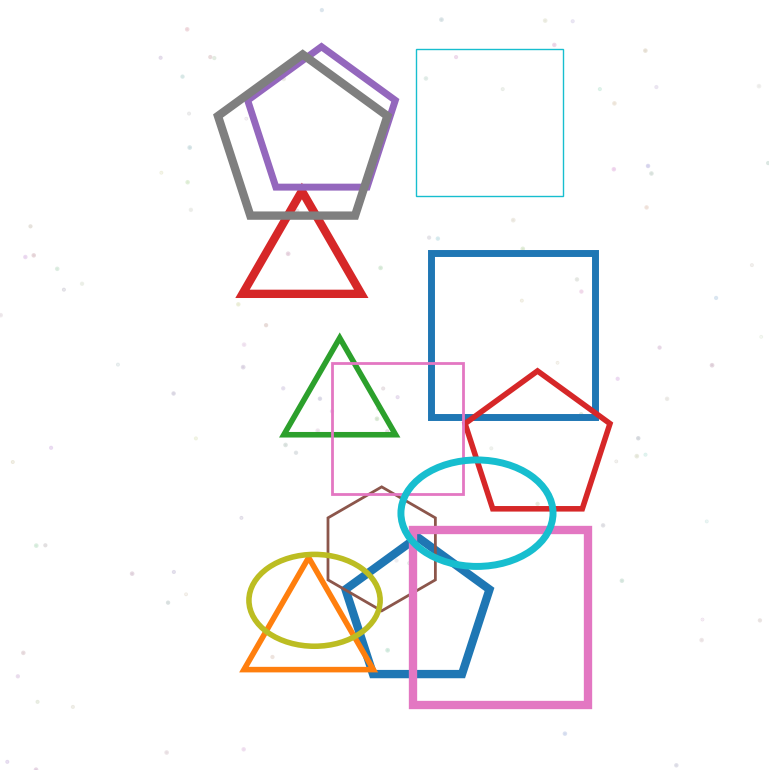[{"shape": "pentagon", "thickness": 3, "radius": 0.49, "center": [0.542, 0.204]}, {"shape": "square", "thickness": 2.5, "radius": 0.53, "center": [0.666, 0.565]}, {"shape": "triangle", "thickness": 2, "radius": 0.48, "center": [0.401, 0.179]}, {"shape": "triangle", "thickness": 2, "radius": 0.42, "center": [0.441, 0.477]}, {"shape": "triangle", "thickness": 3, "radius": 0.45, "center": [0.392, 0.663]}, {"shape": "pentagon", "thickness": 2, "radius": 0.49, "center": [0.698, 0.419]}, {"shape": "pentagon", "thickness": 2.5, "radius": 0.5, "center": [0.418, 0.839]}, {"shape": "hexagon", "thickness": 1, "radius": 0.4, "center": [0.496, 0.287]}, {"shape": "square", "thickness": 1, "radius": 0.43, "center": [0.516, 0.443]}, {"shape": "square", "thickness": 3, "radius": 0.57, "center": [0.65, 0.198]}, {"shape": "pentagon", "thickness": 3, "radius": 0.58, "center": [0.393, 0.814]}, {"shape": "oval", "thickness": 2, "radius": 0.43, "center": [0.408, 0.22]}, {"shape": "oval", "thickness": 2.5, "radius": 0.49, "center": [0.619, 0.334]}, {"shape": "square", "thickness": 0.5, "radius": 0.48, "center": [0.636, 0.841]}]